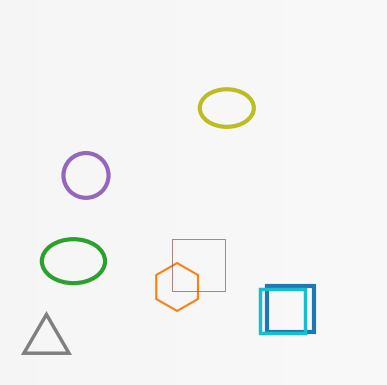[{"shape": "square", "thickness": 3, "radius": 0.3, "center": [0.749, 0.197]}, {"shape": "hexagon", "thickness": 1.5, "radius": 0.31, "center": [0.457, 0.255]}, {"shape": "oval", "thickness": 3, "radius": 0.41, "center": [0.19, 0.322]}, {"shape": "circle", "thickness": 3, "radius": 0.29, "center": [0.222, 0.544]}, {"shape": "square", "thickness": 0.5, "radius": 0.34, "center": [0.511, 0.311]}, {"shape": "triangle", "thickness": 2.5, "radius": 0.34, "center": [0.12, 0.116]}, {"shape": "oval", "thickness": 3, "radius": 0.35, "center": [0.585, 0.719]}, {"shape": "square", "thickness": 2.5, "radius": 0.29, "center": [0.729, 0.193]}]